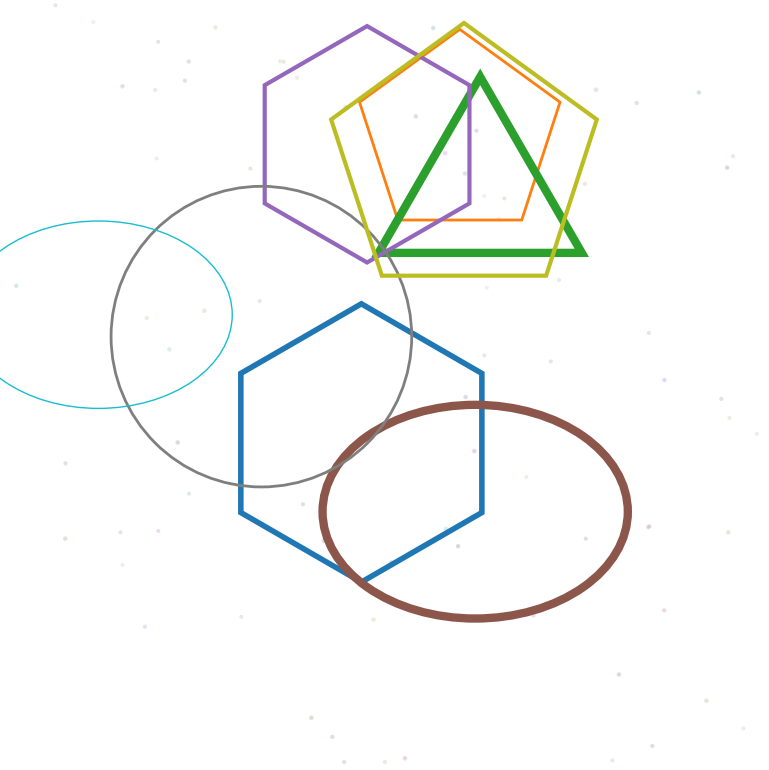[{"shape": "hexagon", "thickness": 2, "radius": 0.9, "center": [0.469, 0.425]}, {"shape": "pentagon", "thickness": 1, "radius": 0.68, "center": [0.597, 0.825]}, {"shape": "triangle", "thickness": 3, "radius": 0.76, "center": [0.624, 0.748]}, {"shape": "hexagon", "thickness": 1.5, "radius": 0.77, "center": [0.477, 0.813]}, {"shape": "oval", "thickness": 3, "radius": 0.99, "center": [0.617, 0.335]}, {"shape": "circle", "thickness": 1, "radius": 0.98, "center": [0.339, 0.563]}, {"shape": "pentagon", "thickness": 1.5, "radius": 0.91, "center": [0.603, 0.789]}, {"shape": "oval", "thickness": 0.5, "radius": 0.87, "center": [0.128, 0.591]}]